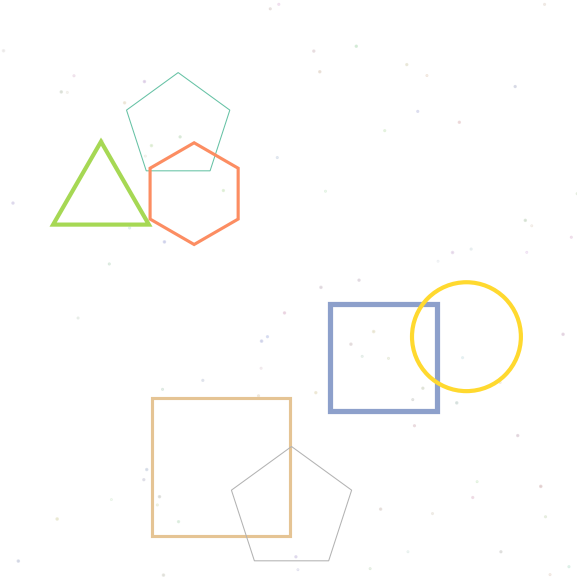[{"shape": "pentagon", "thickness": 0.5, "radius": 0.47, "center": [0.309, 0.779]}, {"shape": "hexagon", "thickness": 1.5, "radius": 0.44, "center": [0.336, 0.664]}, {"shape": "square", "thickness": 2.5, "radius": 0.46, "center": [0.664, 0.38]}, {"shape": "triangle", "thickness": 2, "radius": 0.48, "center": [0.175, 0.658]}, {"shape": "circle", "thickness": 2, "radius": 0.47, "center": [0.808, 0.416]}, {"shape": "square", "thickness": 1.5, "radius": 0.6, "center": [0.383, 0.19]}, {"shape": "pentagon", "thickness": 0.5, "radius": 0.55, "center": [0.505, 0.117]}]